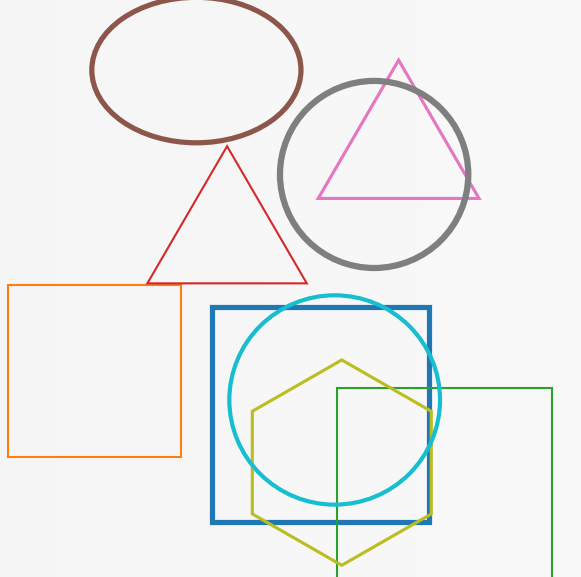[{"shape": "square", "thickness": 2.5, "radius": 0.93, "center": [0.552, 0.282]}, {"shape": "square", "thickness": 1, "radius": 0.74, "center": [0.162, 0.357]}, {"shape": "square", "thickness": 1, "radius": 0.93, "center": [0.765, 0.142]}, {"shape": "triangle", "thickness": 1, "radius": 0.79, "center": [0.391, 0.588]}, {"shape": "oval", "thickness": 2.5, "radius": 0.9, "center": [0.338, 0.878]}, {"shape": "triangle", "thickness": 1.5, "radius": 0.8, "center": [0.686, 0.735]}, {"shape": "circle", "thickness": 3, "radius": 0.81, "center": [0.644, 0.697]}, {"shape": "hexagon", "thickness": 1.5, "radius": 0.89, "center": [0.588, 0.198]}, {"shape": "circle", "thickness": 2, "radius": 0.91, "center": [0.576, 0.307]}]